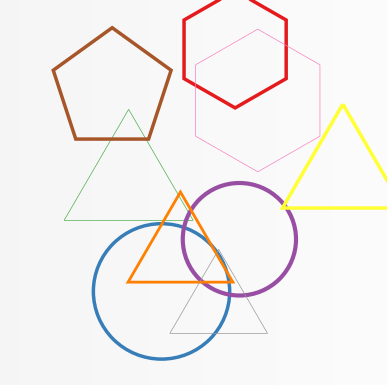[{"shape": "hexagon", "thickness": 2.5, "radius": 0.76, "center": [0.607, 0.872]}, {"shape": "circle", "thickness": 2.5, "radius": 0.88, "center": [0.417, 0.243]}, {"shape": "triangle", "thickness": 0.5, "radius": 0.96, "center": [0.332, 0.524]}, {"shape": "circle", "thickness": 3, "radius": 0.73, "center": [0.618, 0.379]}, {"shape": "triangle", "thickness": 2, "radius": 0.78, "center": [0.466, 0.345]}, {"shape": "triangle", "thickness": 2.5, "radius": 0.9, "center": [0.885, 0.55]}, {"shape": "pentagon", "thickness": 2.5, "radius": 0.8, "center": [0.289, 0.768]}, {"shape": "hexagon", "thickness": 0.5, "radius": 0.93, "center": [0.665, 0.739]}, {"shape": "triangle", "thickness": 0.5, "radius": 0.73, "center": [0.564, 0.207]}]